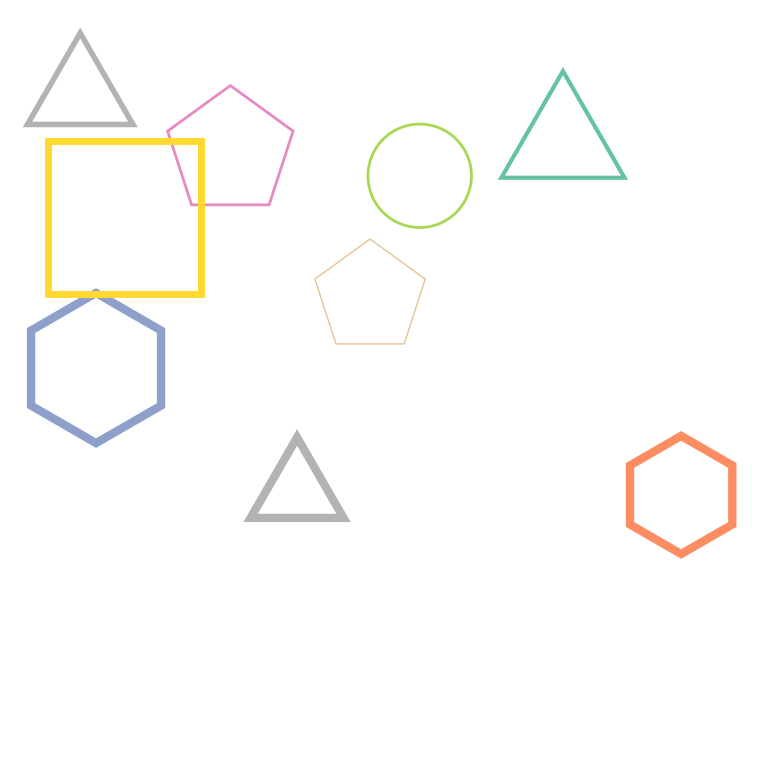[{"shape": "triangle", "thickness": 1.5, "radius": 0.46, "center": [0.731, 0.815]}, {"shape": "hexagon", "thickness": 3, "radius": 0.38, "center": [0.885, 0.357]}, {"shape": "hexagon", "thickness": 3, "radius": 0.49, "center": [0.125, 0.522]}, {"shape": "pentagon", "thickness": 1, "radius": 0.43, "center": [0.299, 0.803]}, {"shape": "circle", "thickness": 1, "radius": 0.34, "center": [0.545, 0.772]}, {"shape": "square", "thickness": 2.5, "radius": 0.5, "center": [0.162, 0.718]}, {"shape": "pentagon", "thickness": 0.5, "radius": 0.38, "center": [0.481, 0.614]}, {"shape": "triangle", "thickness": 3, "radius": 0.35, "center": [0.386, 0.362]}, {"shape": "triangle", "thickness": 2, "radius": 0.4, "center": [0.104, 0.878]}]